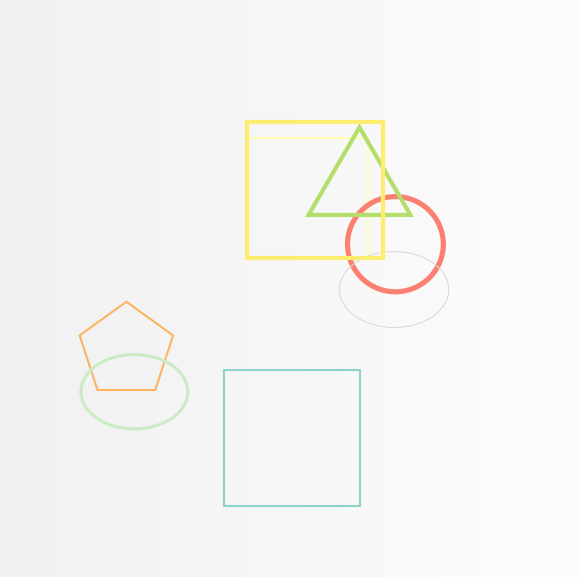[{"shape": "square", "thickness": 1, "radius": 0.59, "center": [0.503, 0.241]}, {"shape": "square", "thickness": 1, "radius": 0.52, "center": [0.529, 0.657]}, {"shape": "circle", "thickness": 2.5, "radius": 0.41, "center": [0.68, 0.576]}, {"shape": "pentagon", "thickness": 1, "radius": 0.42, "center": [0.217, 0.392]}, {"shape": "triangle", "thickness": 2, "radius": 0.51, "center": [0.618, 0.678]}, {"shape": "oval", "thickness": 0.5, "radius": 0.47, "center": [0.678, 0.498]}, {"shape": "oval", "thickness": 1.5, "radius": 0.46, "center": [0.231, 0.321]}, {"shape": "square", "thickness": 2, "radius": 0.59, "center": [0.542, 0.67]}]